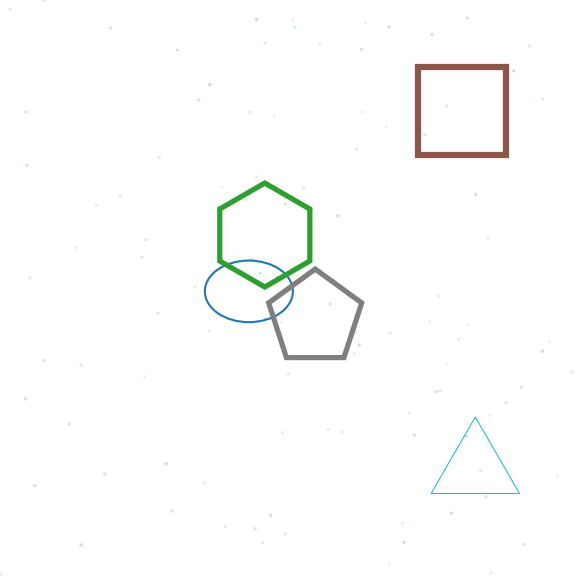[{"shape": "oval", "thickness": 1, "radius": 0.38, "center": [0.431, 0.495]}, {"shape": "hexagon", "thickness": 2.5, "radius": 0.45, "center": [0.459, 0.592]}, {"shape": "square", "thickness": 3, "radius": 0.38, "center": [0.8, 0.807]}, {"shape": "pentagon", "thickness": 2.5, "radius": 0.42, "center": [0.546, 0.448]}, {"shape": "triangle", "thickness": 0.5, "radius": 0.44, "center": [0.823, 0.189]}]